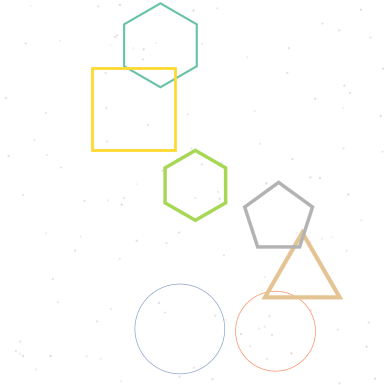[{"shape": "hexagon", "thickness": 1.5, "radius": 0.54, "center": [0.417, 0.882]}, {"shape": "circle", "thickness": 0.5, "radius": 0.52, "center": [0.716, 0.14]}, {"shape": "circle", "thickness": 0.5, "radius": 0.58, "center": [0.467, 0.146]}, {"shape": "hexagon", "thickness": 2.5, "radius": 0.45, "center": [0.507, 0.519]}, {"shape": "square", "thickness": 2, "radius": 0.53, "center": [0.347, 0.716]}, {"shape": "triangle", "thickness": 3, "radius": 0.56, "center": [0.785, 0.284]}, {"shape": "pentagon", "thickness": 2.5, "radius": 0.46, "center": [0.724, 0.434]}]